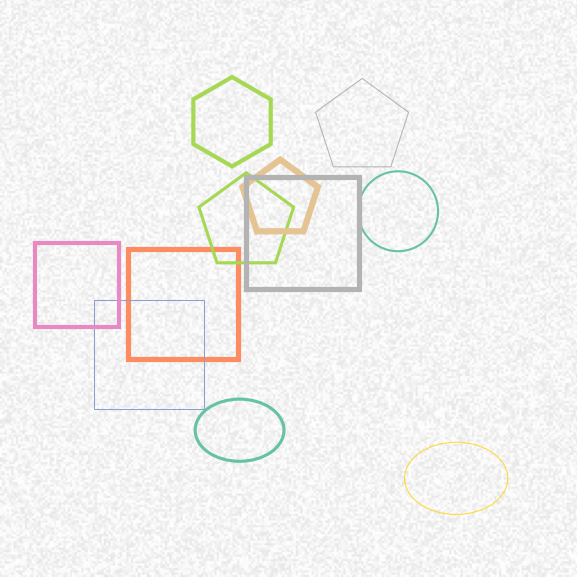[{"shape": "oval", "thickness": 1.5, "radius": 0.38, "center": [0.415, 0.254]}, {"shape": "circle", "thickness": 1, "radius": 0.35, "center": [0.689, 0.633]}, {"shape": "square", "thickness": 2.5, "radius": 0.48, "center": [0.316, 0.473]}, {"shape": "square", "thickness": 0.5, "radius": 0.47, "center": [0.258, 0.385]}, {"shape": "square", "thickness": 2, "radius": 0.36, "center": [0.134, 0.505]}, {"shape": "hexagon", "thickness": 2, "radius": 0.39, "center": [0.402, 0.788]}, {"shape": "pentagon", "thickness": 1.5, "radius": 0.43, "center": [0.426, 0.614]}, {"shape": "oval", "thickness": 0.5, "radius": 0.45, "center": [0.79, 0.171]}, {"shape": "pentagon", "thickness": 3, "radius": 0.34, "center": [0.485, 0.654]}, {"shape": "pentagon", "thickness": 0.5, "radius": 0.42, "center": [0.627, 0.779]}, {"shape": "square", "thickness": 2.5, "radius": 0.49, "center": [0.524, 0.596]}]